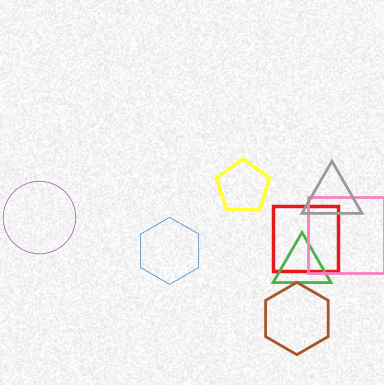[{"shape": "square", "thickness": 2.5, "radius": 0.42, "center": [0.794, 0.38]}, {"shape": "hexagon", "thickness": 0.5, "radius": 0.44, "center": [0.441, 0.349]}, {"shape": "triangle", "thickness": 2, "radius": 0.43, "center": [0.784, 0.309]}, {"shape": "circle", "thickness": 0.5, "radius": 0.47, "center": [0.103, 0.435]}, {"shape": "pentagon", "thickness": 2.5, "radius": 0.36, "center": [0.631, 0.515]}, {"shape": "hexagon", "thickness": 2, "radius": 0.47, "center": [0.771, 0.173]}, {"shape": "square", "thickness": 2, "radius": 0.49, "center": [0.899, 0.39]}, {"shape": "triangle", "thickness": 2, "radius": 0.45, "center": [0.862, 0.491]}]